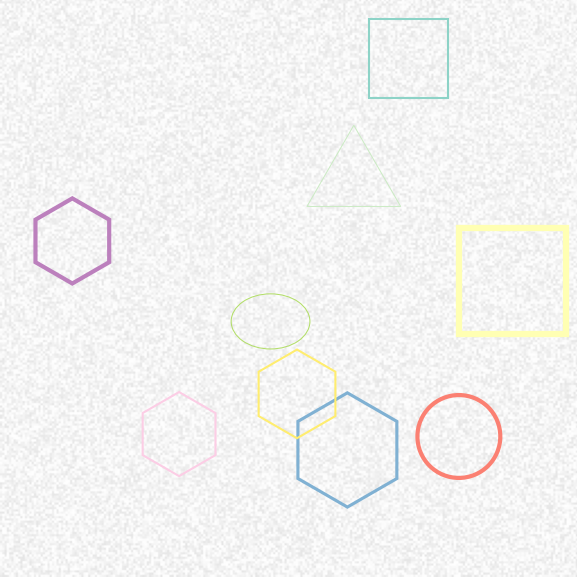[{"shape": "square", "thickness": 1, "radius": 0.34, "center": [0.708, 0.898]}, {"shape": "square", "thickness": 3, "radius": 0.46, "center": [0.887, 0.513]}, {"shape": "circle", "thickness": 2, "radius": 0.36, "center": [0.795, 0.243]}, {"shape": "hexagon", "thickness": 1.5, "radius": 0.49, "center": [0.602, 0.22]}, {"shape": "oval", "thickness": 0.5, "radius": 0.34, "center": [0.468, 0.443]}, {"shape": "hexagon", "thickness": 1, "radius": 0.36, "center": [0.31, 0.247]}, {"shape": "hexagon", "thickness": 2, "radius": 0.37, "center": [0.125, 0.582]}, {"shape": "triangle", "thickness": 0.5, "radius": 0.47, "center": [0.613, 0.688]}, {"shape": "hexagon", "thickness": 1, "radius": 0.38, "center": [0.514, 0.317]}]